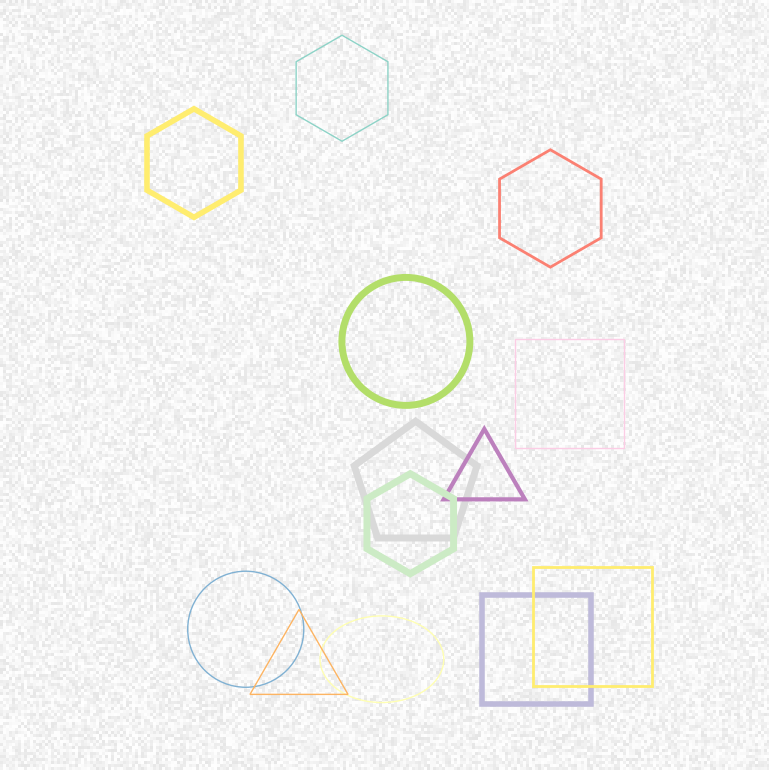[{"shape": "hexagon", "thickness": 0.5, "radius": 0.34, "center": [0.444, 0.885]}, {"shape": "oval", "thickness": 0.5, "radius": 0.4, "center": [0.496, 0.144]}, {"shape": "square", "thickness": 2, "radius": 0.35, "center": [0.697, 0.157]}, {"shape": "hexagon", "thickness": 1, "radius": 0.38, "center": [0.715, 0.729]}, {"shape": "circle", "thickness": 0.5, "radius": 0.38, "center": [0.319, 0.183]}, {"shape": "triangle", "thickness": 0.5, "radius": 0.37, "center": [0.388, 0.135]}, {"shape": "circle", "thickness": 2.5, "radius": 0.42, "center": [0.527, 0.557]}, {"shape": "square", "thickness": 0.5, "radius": 0.35, "center": [0.74, 0.489]}, {"shape": "pentagon", "thickness": 2.5, "radius": 0.42, "center": [0.54, 0.369]}, {"shape": "triangle", "thickness": 1.5, "radius": 0.3, "center": [0.629, 0.382]}, {"shape": "hexagon", "thickness": 2.5, "radius": 0.32, "center": [0.533, 0.32]}, {"shape": "hexagon", "thickness": 2, "radius": 0.35, "center": [0.252, 0.788]}, {"shape": "square", "thickness": 1, "radius": 0.39, "center": [0.77, 0.186]}]